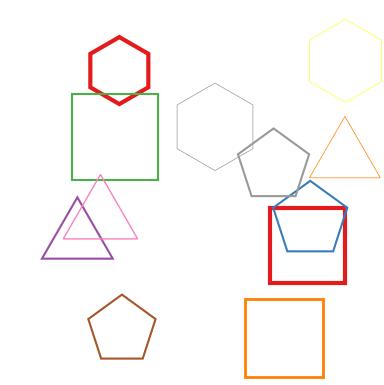[{"shape": "hexagon", "thickness": 3, "radius": 0.43, "center": [0.31, 0.817]}, {"shape": "square", "thickness": 3, "radius": 0.49, "center": [0.799, 0.361]}, {"shape": "pentagon", "thickness": 1.5, "radius": 0.51, "center": [0.806, 0.429]}, {"shape": "square", "thickness": 1.5, "radius": 0.56, "center": [0.299, 0.644]}, {"shape": "triangle", "thickness": 1.5, "radius": 0.53, "center": [0.201, 0.381]}, {"shape": "square", "thickness": 2, "radius": 0.51, "center": [0.737, 0.123]}, {"shape": "triangle", "thickness": 0.5, "radius": 0.53, "center": [0.896, 0.591]}, {"shape": "hexagon", "thickness": 0.5, "radius": 0.54, "center": [0.897, 0.842]}, {"shape": "pentagon", "thickness": 1.5, "radius": 0.46, "center": [0.317, 0.143]}, {"shape": "triangle", "thickness": 1, "radius": 0.56, "center": [0.261, 0.435]}, {"shape": "hexagon", "thickness": 0.5, "radius": 0.57, "center": [0.558, 0.671]}, {"shape": "pentagon", "thickness": 1.5, "radius": 0.49, "center": [0.711, 0.569]}]